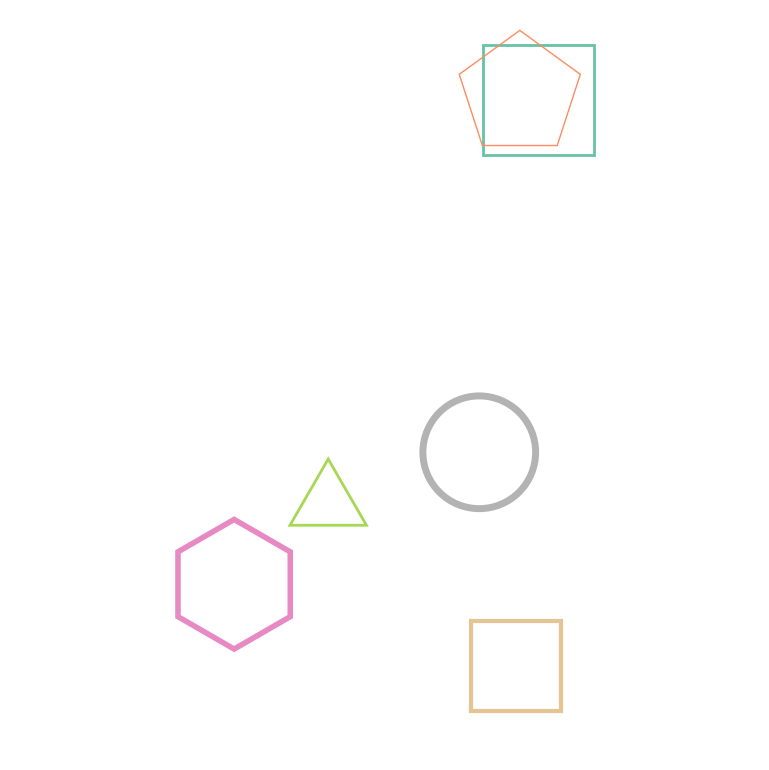[{"shape": "square", "thickness": 1, "radius": 0.36, "center": [0.699, 0.87]}, {"shape": "pentagon", "thickness": 0.5, "radius": 0.41, "center": [0.675, 0.878]}, {"shape": "hexagon", "thickness": 2, "radius": 0.42, "center": [0.304, 0.241]}, {"shape": "triangle", "thickness": 1, "radius": 0.29, "center": [0.426, 0.347]}, {"shape": "square", "thickness": 1.5, "radius": 0.29, "center": [0.67, 0.136]}, {"shape": "circle", "thickness": 2.5, "radius": 0.37, "center": [0.622, 0.413]}]